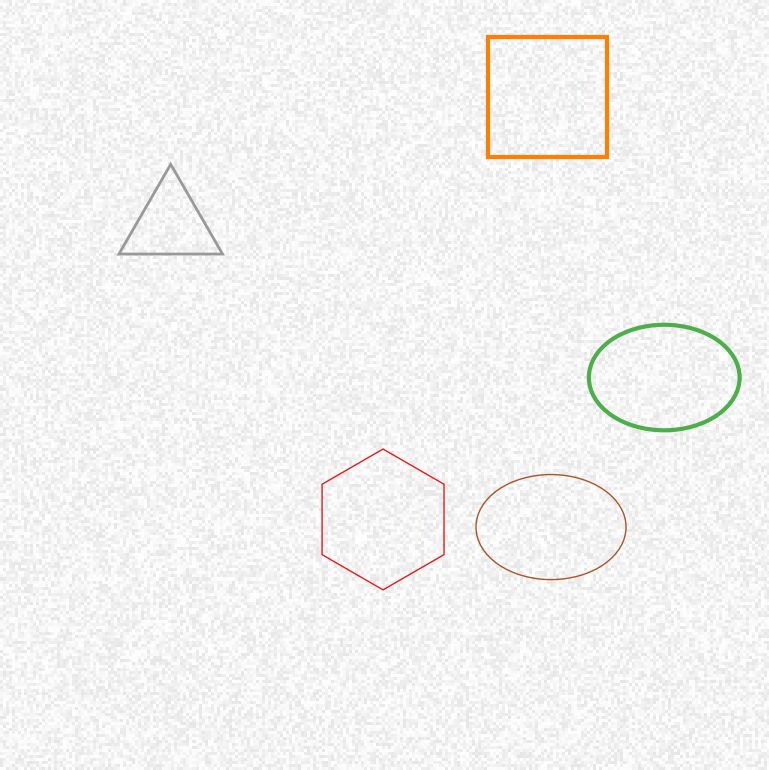[{"shape": "hexagon", "thickness": 0.5, "radius": 0.46, "center": [0.497, 0.325]}, {"shape": "oval", "thickness": 1.5, "radius": 0.49, "center": [0.863, 0.51]}, {"shape": "square", "thickness": 1.5, "radius": 0.39, "center": [0.711, 0.874]}, {"shape": "oval", "thickness": 0.5, "radius": 0.49, "center": [0.716, 0.315]}, {"shape": "triangle", "thickness": 1, "radius": 0.39, "center": [0.222, 0.709]}]